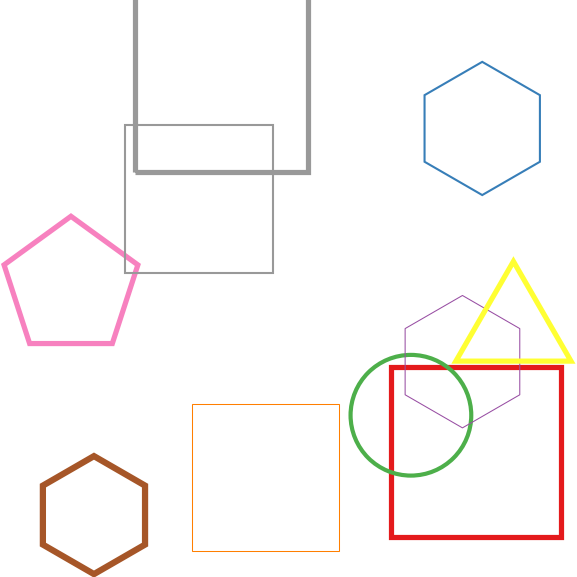[{"shape": "square", "thickness": 2.5, "radius": 0.74, "center": [0.824, 0.217]}, {"shape": "hexagon", "thickness": 1, "radius": 0.58, "center": [0.835, 0.777]}, {"shape": "circle", "thickness": 2, "radius": 0.52, "center": [0.712, 0.28]}, {"shape": "hexagon", "thickness": 0.5, "radius": 0.57, "center": [0.801, 0.373]}, {"shape": "square", "thickness": 0.5, "radius": 0.64, "center": [0.46, 0.172]}, {"shape": "triangle", "thickness": 2.5, "radius": 0.58, "center": [0.889, 0.431]}, {"shape": "hexagon", "thickness": 3, "radius": 0.51, "center": [0.163, 0.107]}, {"shape": "pentagon", "thickness": 2.5, "radius": 0.61, "center": [0.123, 0.503]}, {"shape": "square", "thickness": 1, "radius": 0.64, "center": [0.345, 0.655]}, {"shape": "square", "thickness": 2.5, "radius": 0.75, "center": [0.383, 0.851]}]